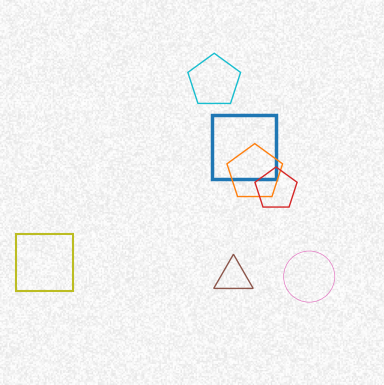[{"shape": "square", "thickness": 2.5, "radius": 0.41, "center": [0.633, 0.618]}, {"shape": "pentagon", "thickness": 1, "radius": 0.38, "center": [0.662, 0.551]}, {"shape": "pentagon", "thickness": 1, "radius": 0.29, "center": [0.717, 0.509]}, {"shape": "triangle", "thickness": 1, "radius": 0.3, "center": [0.606, 0.28]}, {"shape": "circle", "thickness": 0.5, "radius": 0.33, "center": [0.803, 0.282]}, {"shape": "square", "thickness": 1.5, "radius": 0.37, "center": [0.115, 0.317]}, {"shape": "pentagon", "thickness": 1, "radius": 0.36, "center": [0.556, 0.79]}]